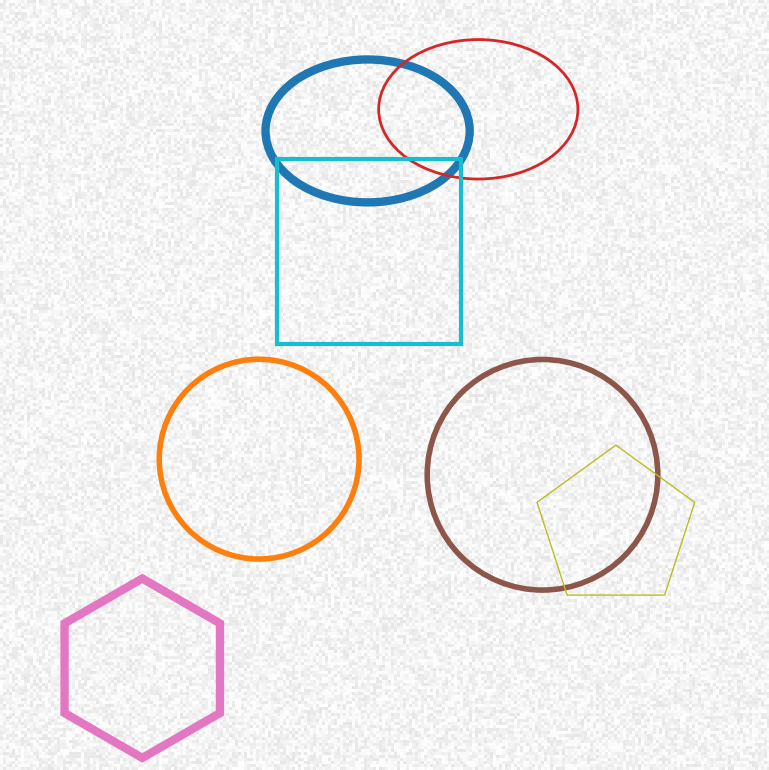[{"shape": "oval", "thickness": 3, "radius": 0.66, "center": [0.477, 0.83]}, {"shape": "circle", "thickness": 2, "radius": 0.65, "center": [0.337, 0.404]}, {"shape": "oval", "thickness": 1, "radius": 0.65, "center": [0.621, 0.858]}, {"shape": "circle", "thickness": 2, "radius": 0.75, "center": [0.705, 0.383]}, {"shape": "hexagon", "thickness": 3, "radius": 0.58, "center": [0.185, 0.132]}, {"shape": "pentagon", "thickness": 0.5, "radius": 0.54, "center": [0.8, 0.314]}, {"shape": "square", "thickness": 1.5, "radius": 0.6, "center": [0.479, 0.674]}]